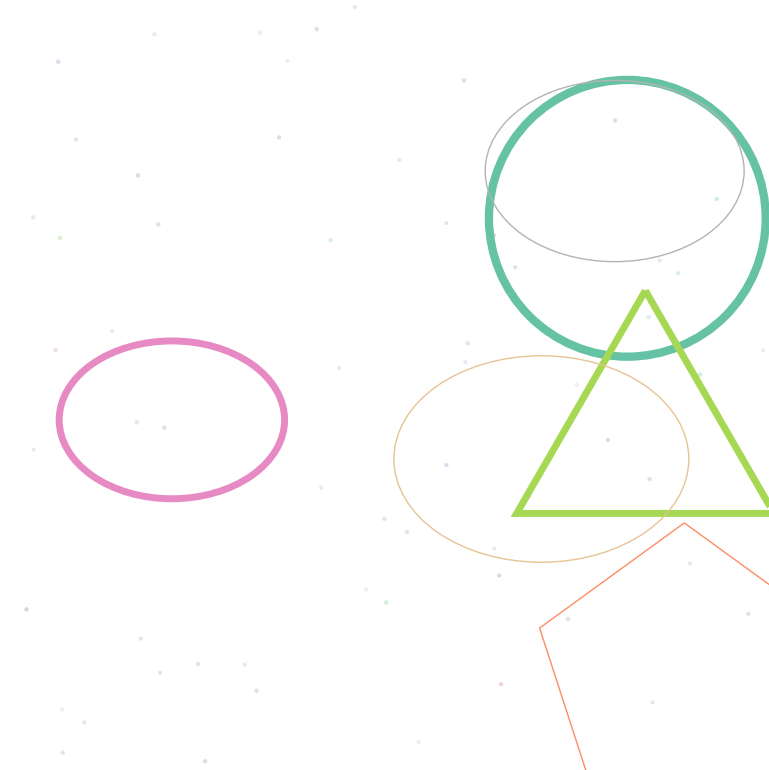[{"shape": "circle", "thickness": 3, "radius": 0.9, "center": [0.815, 0.716]}, {"shape": "pentagon", "thickness": 0.5, "radius": 0.99, "center": [0.889, 0.123]}, {"shape": "oval", "thickness": 2.5, "radius": 0.73, "center": [0.223, 0.455]}, {"shape": "triangle", "thickness": 2.5, "radius": 0.96, "center": [0.838, 0.43]}, {"shape": "oval", "thickness": 0.5, "radius": 0.96, "center": [0.703, 0.404]}, {"shape": "oval", "thickness": 0.5, "radius": 0.84, "center": [0.798, 0.778]}]